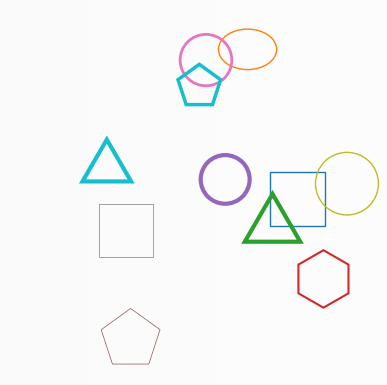[{"shape": "square", "thickness": 1, "radius": 0.35, "center": [0.768, 0.483]}, {"shape": "oval", "thickness": 1, "radius": 0.38, "center": [0.639, 0.872]}, {"shape": "triangle", "thickness": 3, "radius": 0.41, "center": [0.703, 0.414]}, {"shape": "hexagon", "thickness": 1.5, "radius": 0.37, "center": [0.835, 0.275]}, {"shape": "circle", "thickness": 3, "radius": 0.32, "center": [0.581, 0.534]}, {"shape": "pentagon", "thickness": 0.5, "radius": 0.4, "center": [0.337, 0.119]}, {"shape": "circle", "thickness": 2, "radius": 0.33, "center": [0.532, 0.844]}, {"shape": "square", "thickness": 0.5, "radius": 0.35, "center": [0.326, 0.402]}, {"shape": "circle", "thickness": 1, "radius": 0.41, "center": [0.895, 0.523]}, {"shape": "triangle", "thickness": 3, "radius": 0.36, "center": [0.276, 0.565]}, {"shape": "pentagon", "thickness": 2.5, "radius": 0.29, "center": [0.514, 0.775]}]